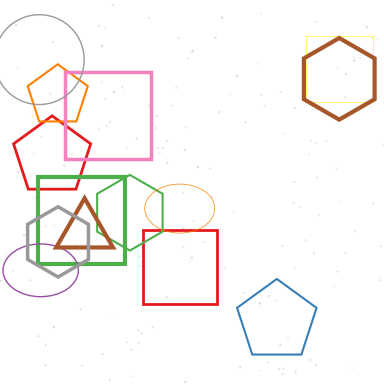[{"shape": "square", "thickness": 2, "radius": 0.48, "center": [0.467, 0.306]}, {"shape": "pentagon", "thickness": 2, "radius": 0.53, "center": [0.135, 0.594]}, {"shape": "pentagon", "thickness": 1.5, "radius": 0.54, "center": [0.719, 0.167]}, {"shape": "hexagon", "thickness": 1.5, "radius": 0.49, "center": [0.337, 0.448]}, {"shape": "square", "thickness": 3, "radius": 0.57, "center": [0.212, 0.428]}, {"shape": "oval", "thickness": 1, "radius": 0.49, "center": [0.106, 0.298]}, {"shape": "pentagon", "thickness": 1.5, "radius": 0.41, "center": [0.15, 0.751]}, {"shape": "oval", "thickness": 0.5, "radius": 0.45, "center": [0.467, 0.458]}, {"shape": "square", "thickness": 0.5, "radius": 0.43, "center": [0.882, 0.82]}, {"shape": "triangle", "thickness": 3, "radius": 0.43, "center": [0.22, 0.4]}, {"shape": "hexagon", "thickness": 3, "radius": 0.53, "center": [0.881, 0.795]}, {"shape": "square", "thickness": 2.5, "radius": 0.56, "center": [0.281, 0.699]}, {"shape": "hexagon", "thickness": 2.5, "radius": 0.46, "center": [0.151, 0.372]}, {"shape": "circle", "thickness": 1, "radius": 0.58, "center": [0.102, 0.845]}]